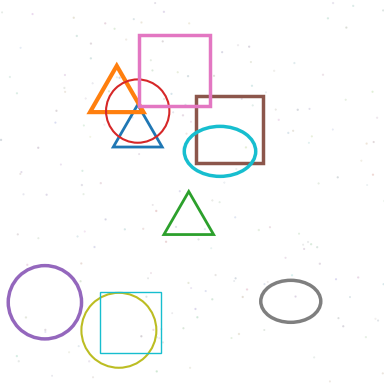[{"shape": "triangle", "thickness": 2, "radius": 0.37, "center": [0.358, 0.655]}, {"shape": "triangle", "thickness": 3, "radius": 0.4, "center": [0.303, 0.749]}, {"shape": "triangle", "thickness": 2, "radius": 0.37, "center": [0.49, 0.428]}, {"shape": "circle", "thickness": 1.5, "radius": 0.41, "center": [0.358, 0.711]}, {"shape": "circle", "thickness": 2.5, "radius": 0.48, "center": [0.117, 0.215]}, {"shape": "square", "thickness": 2.5, "radius": 0.43, "center": [0.596, 0.664]}, {"shape": "square", "thickness": 2.5, "radius": 0.46, "center": [0.452, 0.818]}, {"shape": "oval", "thickness": 2.5, "radius": 0.39, "center": [0.755, 0.217]}, {"shape": "circle", "thickness": 1.5, "radius": 0.49, "center": [0.309, 0.142]}, {"shape": "square", "thickness": 1, "radius": 0.4, "center": [0.34, 0.163]}, {"shape": "oval", "thickness": 2.5, "radius": 0.46, "center": [0.571, 0.607]}]